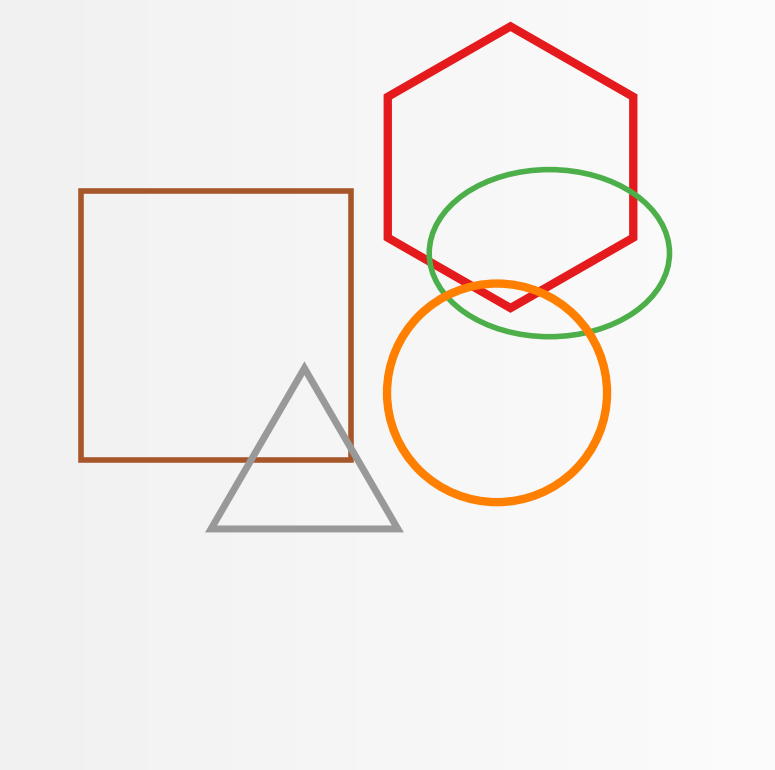[{"shape": "hexagon", "thickness": 3, "radius": 0.91, "center": [0.659, 0.783]}, {"shape": "oval", "thickness": 2, "radius": 0.78, "center": [0.709, 0.671]}, {"shape": "circle", "thickness": 3, "radius": 0.71, "center": [0.641, 0.49]}, {"shape": "square", "thickness": 2, "radius": 0.87, "center": [0.278, 0.577]}, {"shape": "triangle", "thickness": 2.5, "radius": 0.7, "center": [0.393, 0.383]}]